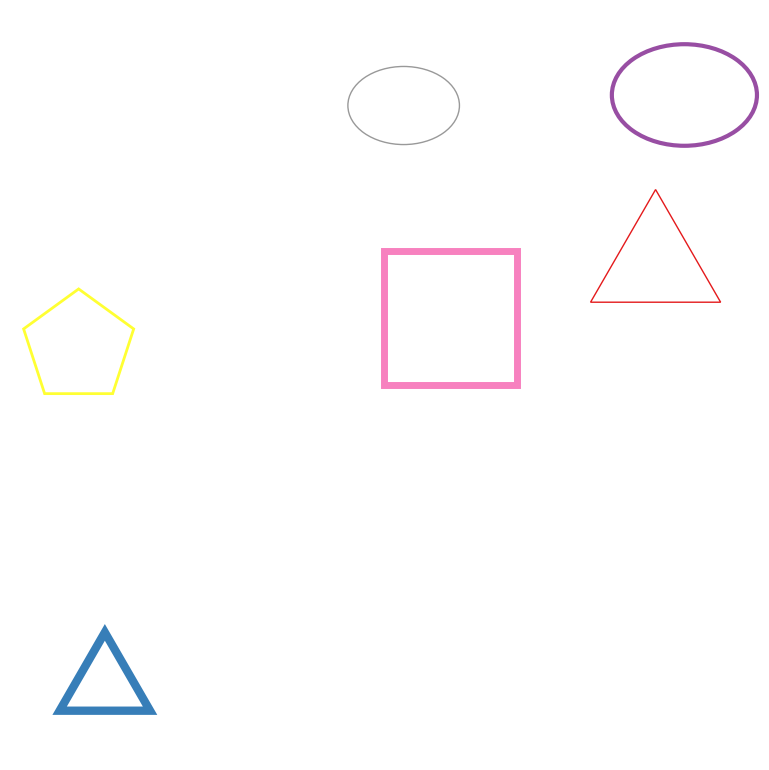[{"shape": "triangle", "thickness": 0.5, "radius": 0.49, "center": [0.851, 0.656]}, {"shape": "triangle", "thickness": 3, "radius": 0.34, "center": [0.136, 0.111]}, {"shape": "oval", "thickness": 1.5, "radius": 0.47, "center": [0.889, 0.877]}, {"shape": "pentagon", "thickness": 1, "radius": 0.38, "center": [0.102, 0.55]}, {"shape": "square", "thickness": 2.5, "radius": 0.43, "center": [0.586, 0.587]}, {"shape": "oval", "thickness": 0.5, "radius": 0.36, "center": [0.524, 0.863]}]